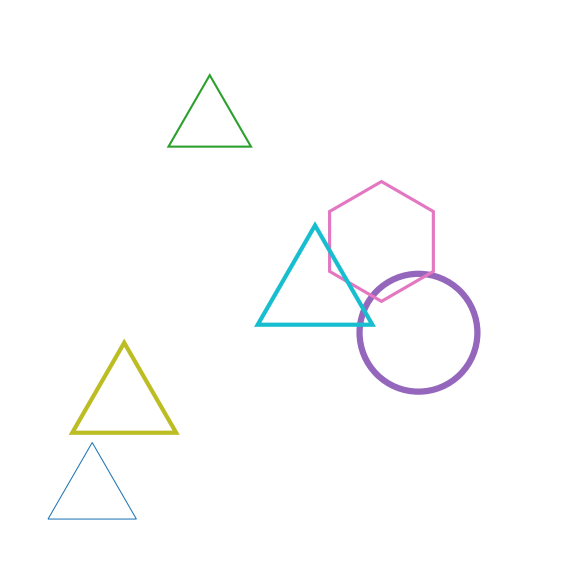[{"shape": "triangle", "thickness": 0.5, "radius": 0.44, "center": [0.16, 0.145]}, {"shape": "triangle", "thickness": 1, "radius": 0.41, "center": [0.363, 0.786]}, {"shape": "circle", "thickness": 3, "radius": 0.51, "center": [0.725, 0.423]}, {"shape": "hexagon", "thickness": 1.5, "radius": 0.52, "center": [0.661, 0.581]}, {"shape": "triangle", "thickness": 2, "radius": 0.52, "center": [0.215, 0.302]}, {"shape": "triangle", "thickness": 2, "radius": 0.57, "center": [0.546, 0.494]}]